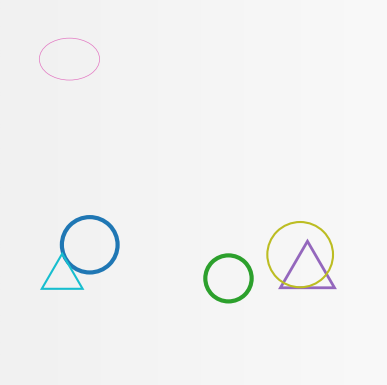[{"shape": "circle", "thickness": 3, "radius": 0.36, "center": [0.232, 0.364]}, {"shape": "circle", "thickness": 3, "radius": 0.3, "center": [0.59, 0.277]}, {"shape": "triangle", "thickness": 2, "radius": 0.4, "center": [0.793, 0.293]}, {"shape": "oval", "thickness": 0.5, "radius": 0.39, "center": [0.179, 0.846]}, {"shape": "circle", "thickness": 1.5, "radius": 0.42, "center": [0.775, 0.339]}, {"shape": "triangle", "thickness": 1.5, "radius": 0.3, "center": [0.161, 0.28]}]